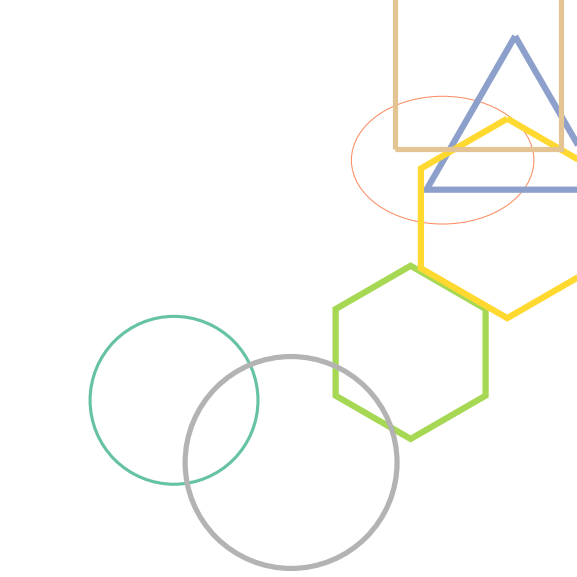[{"shape": "circle", "thickness": 1.5, "radius": 0.73, "center": [0.301, 0.306]}, {"shape": "oval", "thickness": 0.5, "radius": 0.79, "center": [0.766, 0.722]}, {"shape": "triangle", "thickness": 3, "radius": 0.89, "center": [0.892, 0.759]}, {"shape": "hexagon", "thickness": 3, "radius": 0.75, "center": [0.711, 0.389]}, {"shape": "hexagon", "thickness": 3, "radius": 0.86, "center": [0.878, 0.621]}, {"shape": "square", "thickness": 2.5, "radius": 0.72, "center": [0.828, 0.884]}, {"shape": "circle", "thickness": 2.5, "radius": 0.92, "center": [0.504, 0.198]}]